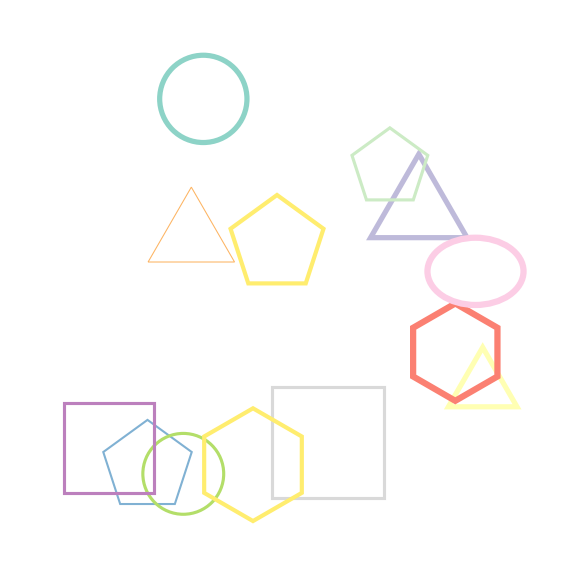[{"shape": "circle", "thickness": 2.5, "radius": 0.38, "center": [0.352, 0.828]}, {"shape": "triangle", "thickness": 2.5, "radius": 0.34, "center": [0.836, 0.329]}, {"shape": "triangle", "thickness": 2.5, "radius": 0.48, "center": [0.725, 0.636]}, {"shape": "hexagon", "thickness": 3, "radius": 0.42, "center": [0.788, 0.389]}, {"shape": "pentagon", "thickness": 1, "radius": 0.4, "center": [0.255, 0.192]}, {"shape": "triangle", "thickness": 0.5, "radius": 0.43, "center": [0.331, 0.589]}, {"shape": "circle", "thickness": 1.5, "radius": 0.35, "center": [0.317, 0.179]}, {"shape": "oval", "thickness": 3, "radius": 0.42, "center": [0.823, 0.529]}, {"shape": "square", "thickness": 1.5, "radius": 0.48, "center": [0.568, 0.233]}, {"shape": "square", "thickness": 1.5, "radius": 0.39, "center": [0.189, 0.223]}, {"shape": "pentagon", "thickness": 1.5, "radius": 0.34, "center": [0.675, 0.709]}, {"shape": "hexagon", "thickness": 2, "radius": 0.49, "center": [0.438, 0.194]}, {"shape": "pentagon", "thickness": 2, "radius": 0.42, "center": [0.48, 0.577]}]